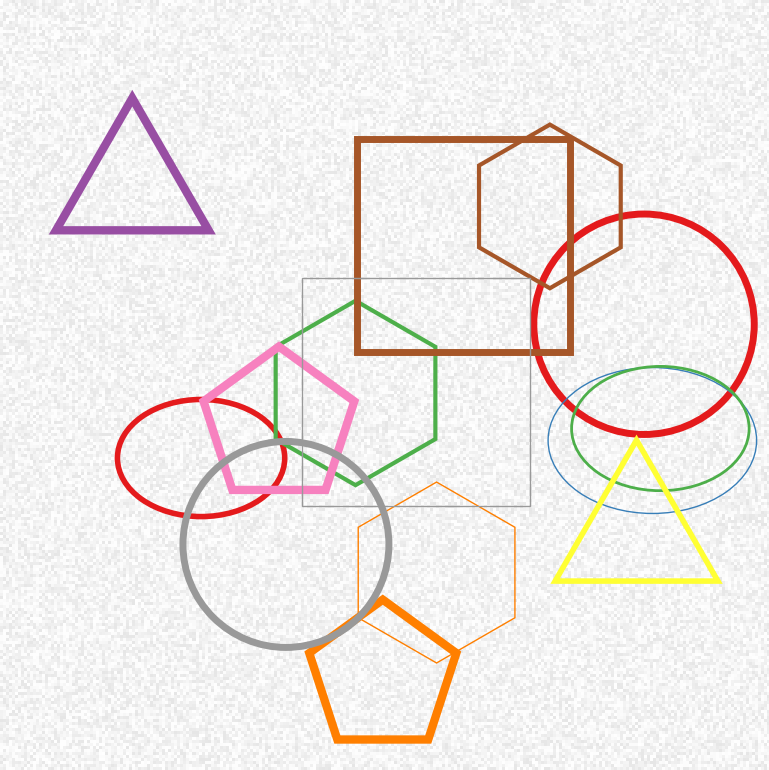[{"shape": "circle", "thickness": 2.5, "radius": 0.72, "center": [0.836, 0.579]}, {"shape": "oval", "thickness": 2, "radius": 0.54, "center": [0.261, 0.405]}, {"shape": "oval", "thickness": 0.5, "radius": 0.68, "center": [0.847, 0.428]}, {"shape": "hexagon", "thickness": 1.5, "radius": 0.6, "center": [0.462, 0.49]}, {"shape": "oval", "thickness": 1, "radius": 0.58, "center": [0.858, 0.443]}, {"shape": "triangle", "thickness": 3, "radius": 0.57, "center": [0.172, 0.758]}, {"shape": "pentagon", "thickness": 3, "radius": 0.5, "center": [0.497, 0.121]}, {"shape": "hexagon", "thickness": 0.5, "radius": 0.59, "center": [0.567, 0.256]}, {"shape": "triangle", "thickness": 2, "radius": 0.61, "center": [0.827, 0.306]}, {"shape": "square", "thickness": 2.5, "radius": 0.69, "center": [0.602, 0.681]}, {"shape": "hexagon", "thickness": 1.5, "radius": 0.53, "center": [0.714, 0.732]}, {"shape": "pentagon", "thickness": 3, "radius": 0.51, "center": [0.362, 0.447]}, {"shape": "square", "thickness": 0.5, "radius": 0.74, "center": [0.54, 0.491]}, {"shape": "circle", "thickness": 2.5, "radius": 0.67, "center": [0.371, 0.293]}]